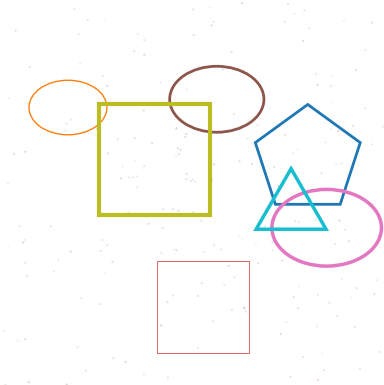[{"shape": "pentagon", "thickness": 2, "radius": 0.72, "center": [0.799, 0.585]}, {"shape": "oval", "thickness": 1, "radius": 0.51, "center": [0.176, 0.721]}, {"shape": "square", "thickness": 0.5, "radius": 0.6, "center": [0.527, 0.203]}, {"shape": "oval", "thickness": 2, "radius": 0.61, "center": [0.563, 0.742]}, {"shape": "oval", "thickness": 2.5, "radius": 0.71, "center": [0.849, 0.408]}, {"shape": "square", "thickness": 3, "radius": 0.72, "center": [0.401, 0.585]}, {"shape": "triangle", "thickness": 2.5, "radius": 0.52, "center": [0.756, 0.457]}]